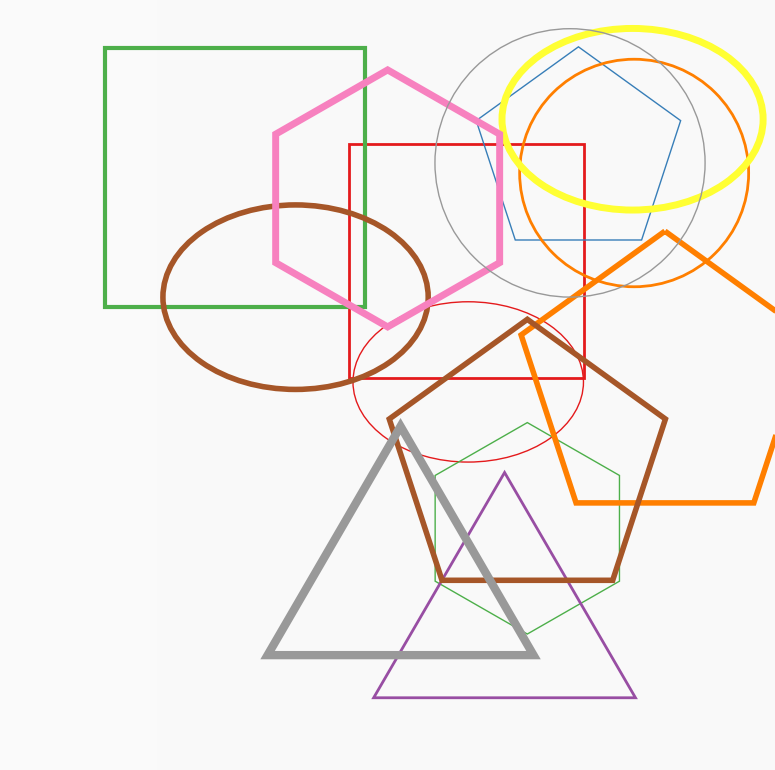[{"shape": "oval", "thickness": 0.5, "radius": 0.74, "center": [0.604, 0.504]}, {"shape": "square", "thickness": 1, "radius": 0.76, "center": [0.602, 0.661]}, {"shape": "pentagon", "thickness": 0.5, "radius": 0.69, "center": [0.746, 0.801]}, {"shape": "square", "thickness": 1.5, "radius": 0.84, "center": [0.303, 0.769]}, {"shape": "hexagon", "thickness": 0.5, "radius": 0.69, "center": [0.68, 0.314]}, {"shape": "triangle", "thickness": 1, "radius": 0.98, "center": [0.651, 0.191]}, {"shape": "pentagon", "thickness": 2, "radius": 0.98, "center": [0.858, 0.505]}, {"shape": "circle", "thickness": 1, "radius": 0.74, "center": [0.818, 0.775]}, {"shape": "oval", "thickness": 2.5, "radius": 0.84, "center": [0.816, 0.845]}, {"shape": "pentagon", "thickness": 2, "radius": 0.94, "center": [0.68, 0.398]}, {"shape": "oval", "thickness": 2, "radius": 0.86, "center": [0.381, 0.614]}, {"shape": "hexagon", "thickness": 2.5, "radius": 0.83, "center": [0.5, 0.742]}, {"shape": "circle", "thickness": 0.5, "radius": 0.87, "center": [0.736, 0.788]}, {"shape": "triangle", "thickness": 3, "radius": 0.99, "center": [0.517, 0.248]}]